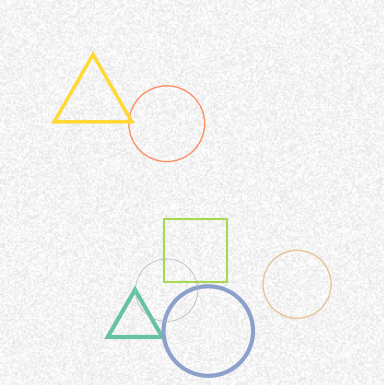[{"shape": "triangle", "thickness": 3, "radius": 0.41, "center": [0.351, 0.166]}, {"shape": "circle", "thickness": 1, "radius": 0.49, "center": [0.433, 0.679]}, {"shape": "circle", "thickness": 3, "radius": 0.58, "center": [0.541, 0.14]}, {"shape": "square", "thickness": 1.5, "radius": 0.41, "center": [0.508, 0.35]}, {"shape": "triangle", "thickness": 2.5, "radius": 0.58, "center": [0.242, 0.742]}, {"shape": "circle", "thickness": 1, "radius": 0.44, "center": [0.772, 0.261]}, {"shape": "circle", "thickness": 0.5, "radius": 0.41, "center": [0.433, 0.246]}]